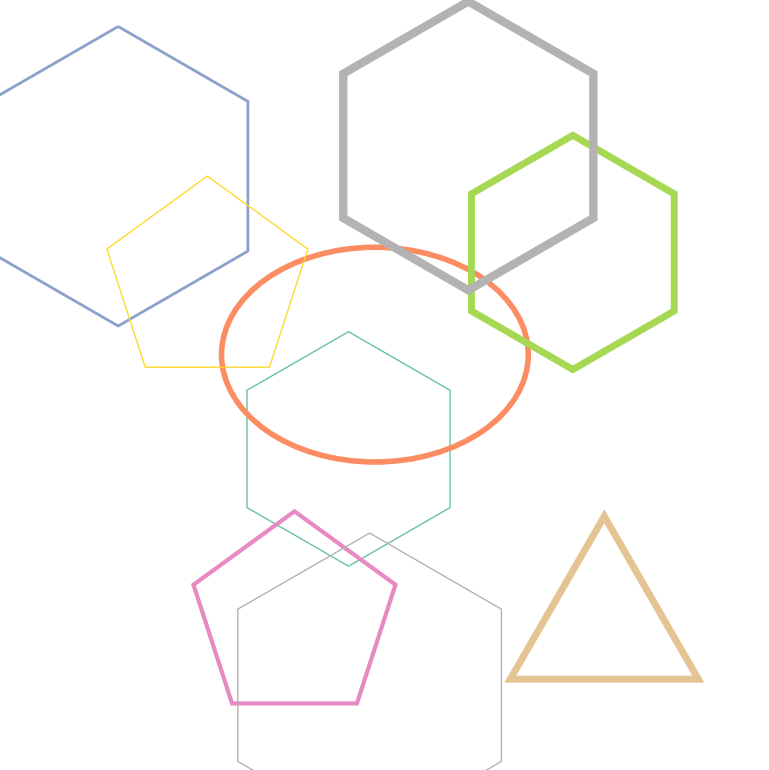[{"shape": "hexagon", "thickness": 0.5, "radius": 0.76, "center": [0.453, 0.417]}, {"shape": "oval", "thickness": 2, "radius": 1.0, "center": [0.487, 0.539]}, {"shape": "hexagon", "thickness": 1, "radius": 0.97, "center": [0.153, 0.771]}, {"shape": "pentagon", "thickness": 1.5, "radius": 0.69, "center": [0.382, 0.198]}, {"shape": "hexagon", "thickness": 2.5, "radius": 0.76, "center": [0.744, 0.672]}, {"shape": "pentagon", "thickness": 0.5, "radius": 0.69, "center": [0.269, 0.634]}, {"shape": "triangle", "thickness": 2.5, "radius": 0.71, "center": [0.785, 0.188]}, {"shape": "hexagon", "thickness": 0.5, "radius": 0.99, "center": [0.48, 0.11]}, {"shape": "hexagon", "thickness": 3, "radius": 0.94, "center": [0.608, 0.811]}]